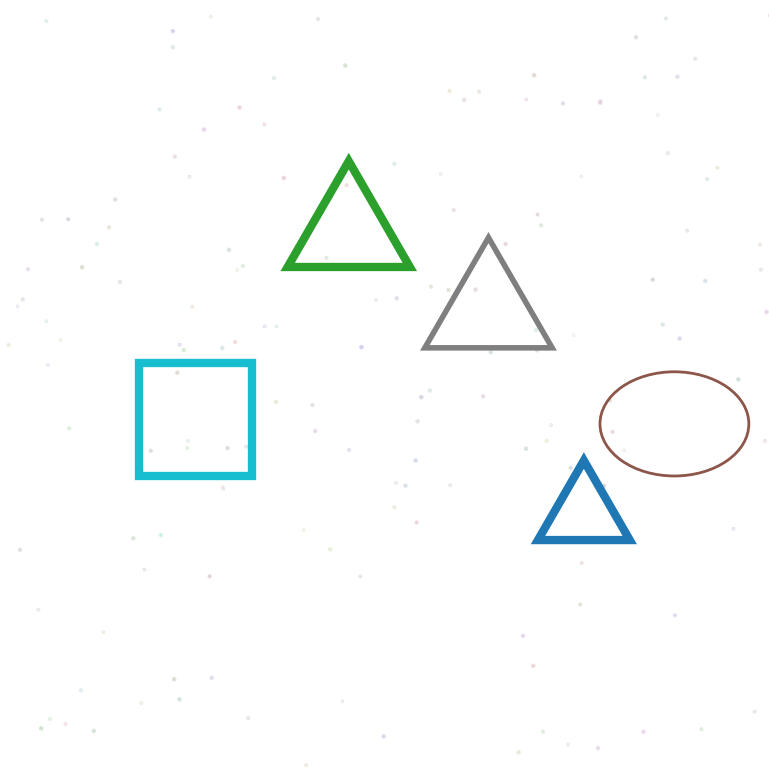[{"shape": "triangle", "thickness": 3, "radius": 0.34, "center": [0.758, 0.333]}, {"shape": "triangle", "thickness": 3, "radius": 0.46, "center": [0.453, 0.699]}, {"shape": "oval", "thickness": 1, "radius": 0.48, "center": [0.876, 0.449]}, {"shape": "triangle", "thickness": 2, "radius": 0.48, "center": [0.634, 0.596]}, {"shape": "square", "thickness": 3, "radius": 0.37, "center": [0.253, 0.455]}]